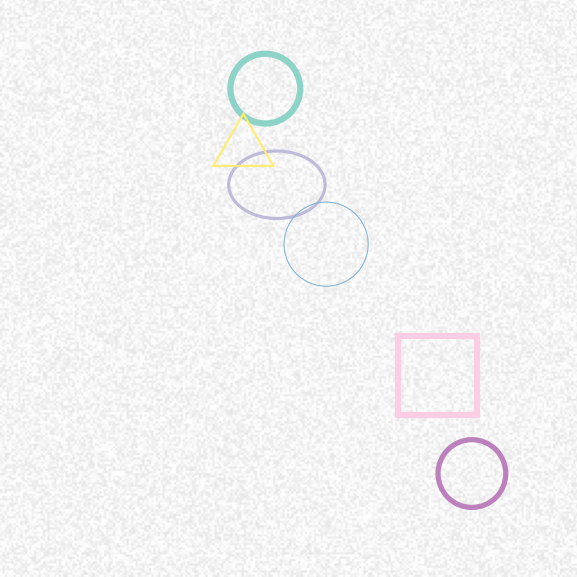[{"shape": "circle", "thickness": 3, "radius": 0.3, "center": [0.459, 0.846]}, {"shape": "oval", "thickness": 1.5, "radius": 0.42, "center": [0.48, 0.679]}, {"shape": "circle", "thickness": 0.5, "radius": 0.36, "center": [0.565, 0.576]}, {"shape": "square", "thickness": 3, "radius": 0.34, "center": [0.758, 0.349]}, {"shape": "circle", "thickness": 2.5, "radius": 0.29, "center": [0.817, 0.179]}, {"shape": "triangle", "thickness": 1, "radius": 0.3, "center": [0.421, 0.742]}]